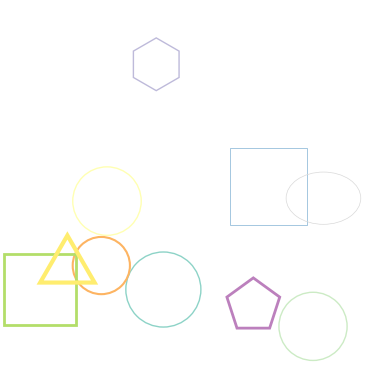[{"shape": "circle", "thickness": 1, "radius": 0.49, "center": [0.424, 0.248]}, {"shape": "circle", "thickness": 1, "radius": 0.44, "center": [0.278, 0.478]}, {"shape": "hexagon", "thickness": 1, "radius": 0.34, "center": [0.406, 0.833]}, {"shape": "square", "thickness": 0.5, "radius": 0.5, "center": [0.697, 0.516]}, {"shape": "circle", "thickness": 1.5, "radius": 0.37, "center": [0.263, 0.31]}, {"shape": "square", "thickness": 2, "radius": 0.47, "center": [0.105, 0.248]}, {"shape": "oval", "thickness": 0.5, "radius": 0.48, "center": [0.84, 0.485]}, {"shape": "pentagon", "thickness": 2, "radius": 0.36, "center": [0.658, 0.206]}, {"shape": "circle", "thickness": 1, "radius": 0.44, "center": [0.813, 0.152]}, {"shape": "triangle", "thickness": 3, "radius": 0.41, "center": [0.175, 0.307]}]